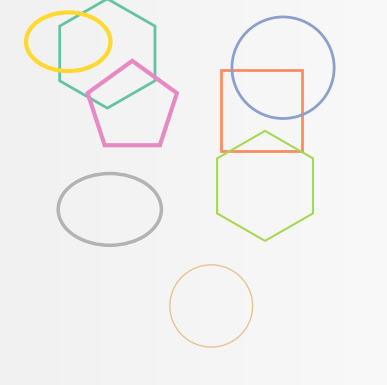[{"shape": "hexagon", "thickness": 2, "radius": 0.71, "center": [0.277, 0.861]}, {"shape": "square", "thickness": 2, "radius": 0.52, "center": [0.674, 0.713]}, {"shape": "circle", "thickness": 2, "radius": 0.66, "center": [0.73, 0.824]}, {"shape": "pentagon", "thickness": 3, "radius": 0.61, "center": [0.341, 0.721]}, {"shape": "hexagon", "thickness": 1.5, "radius": 0.71, "center": [0.684, 0.517]}, {"shape": "oval", "thickness": 3, "radius": 0.54, "center": [0.176, 0.892]}, {"shape": "circle", "thickness": 1, "radius": 0.53, "center": [0.545, 0.205]}, {"shape": "oval", "thickness": 2.5, "radius": 0.67, "center": [0.283, 0.456]}]